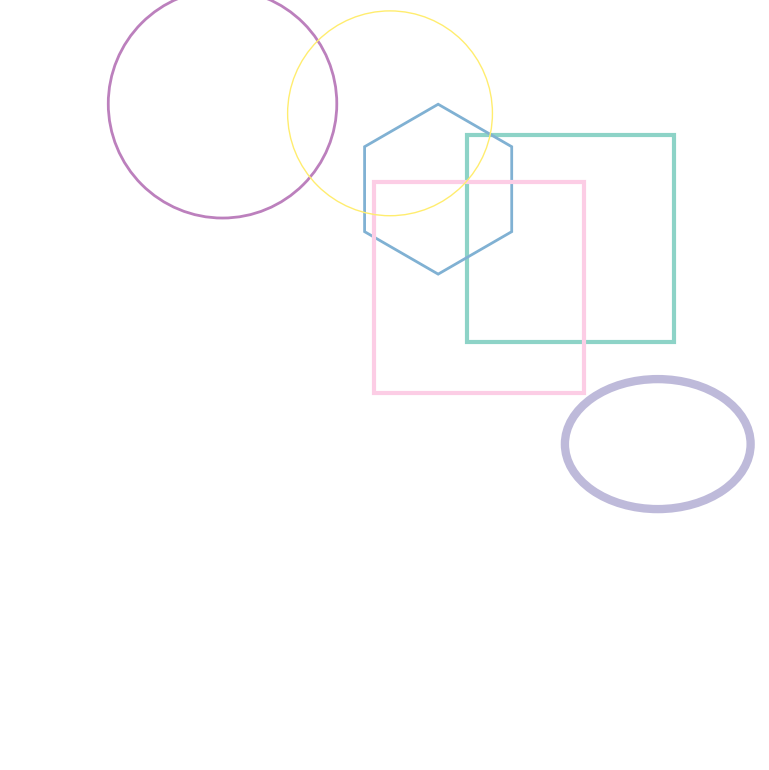[{"shape": "square", "thickness": 1.5, "radius": 0.67, "center": [0.741, 0.69]}, {"shape": "oval", "thickness": 3, "radius": 0.6, "center": [0.854, 0.423]}, {"shape": "hexagon", "thickness": 1, "radius": 0.55, "center": [0.569, 0.754]}, {"shape": "square", "thickness": 1.5, "radius": 0.68, "center": [0.622, 0.627]}, {"shape": "circle", "thickness": 1, "radius": 0.74, "center": [0.289, 0.865]}, {"shape": "circle", "thickness": 0.5, "radius": 0.66, "center": [0.507, 0.853]}]